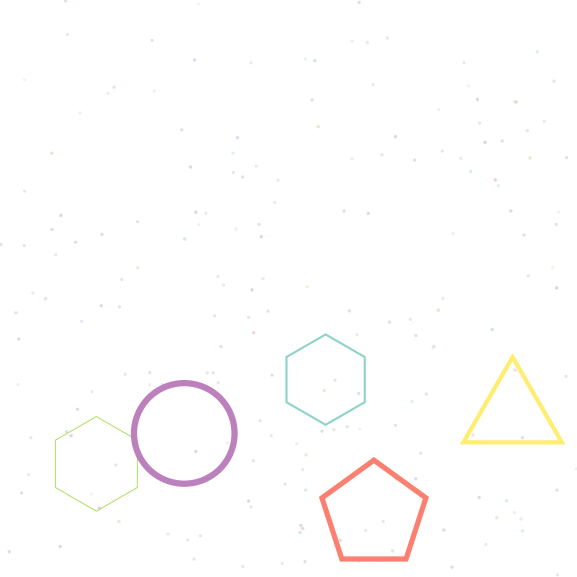[{"shape": "hexagon", "thickness": 1, "radius": 0.39, "center": [0.564, 0.342]}, {"shape": "pentagon", "thickness": 2.5, "radius": 0.47, "center": [0.648, 0.108]}, {"shape": "hexagon", "thickness": 0.5, "radius": 0.41, "center": [0.167, 0.196]}, {"shape": "circle", "thickness": 3, "radius": 0.44, "center": [0.319, 0.249]}, {"shape": "triangle", "thickness": 2, "radius": 0.49, "center": [0.888, 0.282]}]